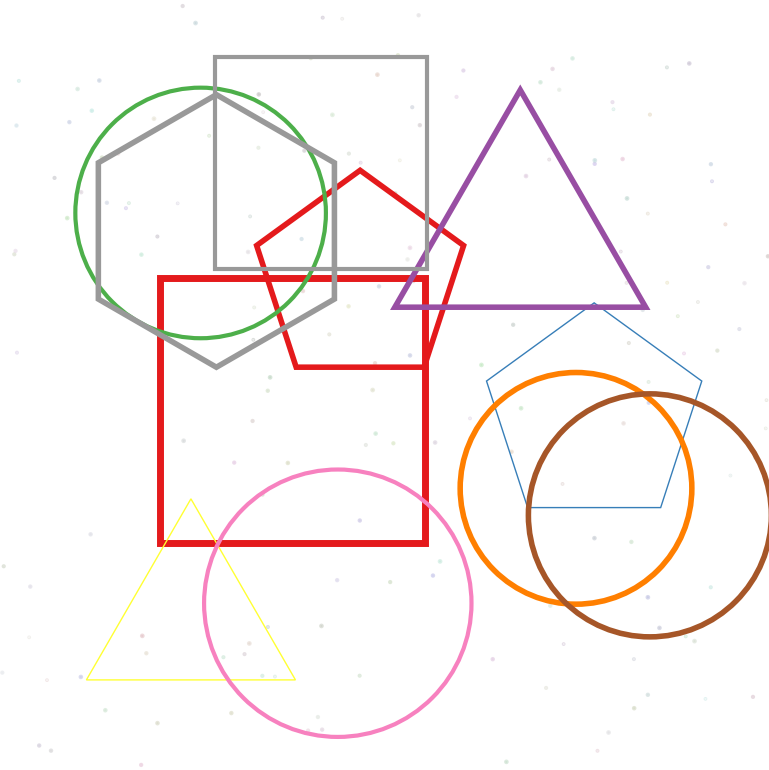[{"shape": "square", "thickness": 2.5, "radius": 0.86, "center": [0.38, 0.467]}, {"shape": "pentagon", "thickness": 2, "radius": 0.71, "center": [0.468, 0.637]}, {"shape": "pentagon", "thickness": 0.5, "radius": 0.73, "center": [0.772, 0.46]}, {"shape": "circle", "thickness": 1.5, "radius": 0.81, "center": [0.261, 0.723]}, {"shape": "triangle", "thickness": 2, "radius": 0.94, "center": [0.676, 0.695]}, {"shape": "circle", "thickness": 2, "radius": 0.75, "center": [0.748, 0.366]}, {"shape": "triangle", "thickness": 0.5, "radius": 0.78, "center": [0.248, 0.195]}, {"shape": "circle", "thickness": 2, "radius": 0.79, "center": [0.844, 0.331]}, {"shape": "circle", "thickness": 1.5, "radius": 0.87, "center": [0.439, 0.217]}, {"shape": "hexagon", "thickness": 2, "radius": 0.89, "center": [0.281, 0.7]}, {"shape": "square", "thickness": 1.5, "radius": 0.69, "center": [0.417, 0.788]}]